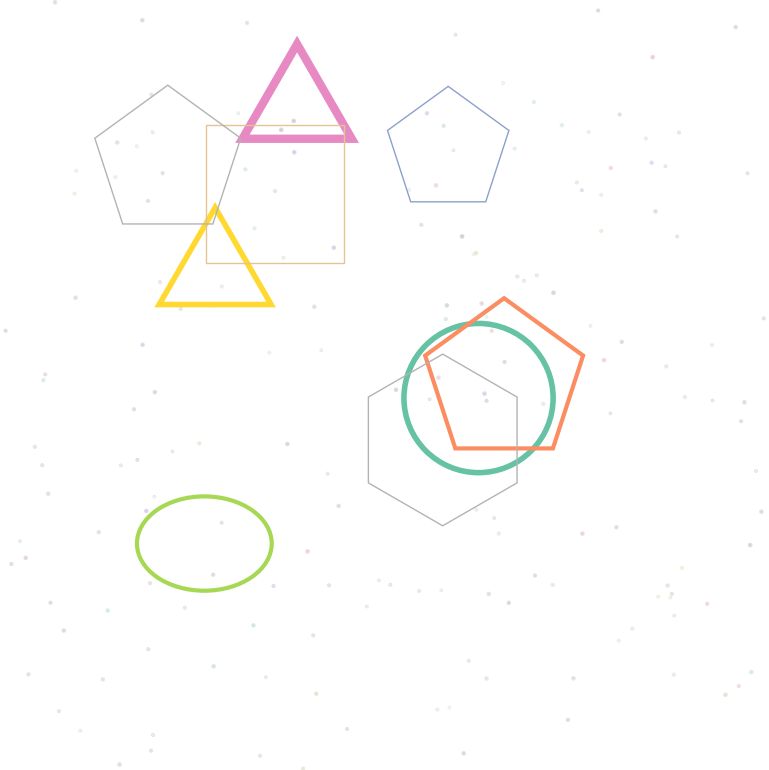[{"shape": "circle", "thickness": 2, "radius": 0.48, "center": [0.621, 0.483]}, {"shape": "pentagon", "thickness": 1.5, "radius": 0.54, "center": [0.655, 0.505]}, {"shape": "pentagon", "thickness": 0.5, "radius": 0.41, "center": [0.582, 0.805]}, {"shape": "triangle", "thickness": 3, "radius": 0.41, "center": [0.386, 0.861]}, {"shape": "oval", "thickness": 1.5, "radius": 0.44, "center": [0.265, 0.294]}, {"shape": "triangle", "thickness": 2, "radius": 0.42, "center": [0.279, 0.646]}, {"shape": "square", "thickness": 0.5, "radius": 0.45, "center": [0.357, 0.748]}, {"shape": "pentagon", "thickness": 0.5, "radius": 0.5, "center": [0.218, 0.79]}, {"shape": "hexagon", "thickness": 0.5, "radius": 0.56, "center": [0.575, 0.429]}]